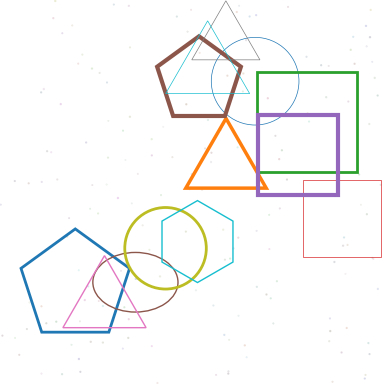[{"shape": "pentagon", "thickness": 2, "radius": 0.74, "center": [0.196, 0.257]}, {"shape": "circle", "thickness": 0.5, "radius": 0.57, "center": [0.663, 0.789]}, {"shape": "triangle", "thickness": 2.5, "radius": 0.6, "center": [0.587, 0.572]}, {"shape": "square", "thickness": 2, "radius": 0.65, "center": [0.798, 0.684]}, {"shape": "square", "thickness": 0.5, "radius": 0.5, "center": [0.888, 0.432]}, {"shape": "square", "thickness": 3, "radius": 0.52, "center": [0.774, 0.597]}, {"shape": "oval", "thickness": 1, "radius": 0.55, "center": [0.352, 0.267]}, {"shape": "pentagon", "thickness": 3, "radius": 0.57, "center": [0.517, 0.791]}, {"shape": "triangle", "thickness": 1, "radius": 0.62, "center": [0.271, 0.211]}, {"shape": "triangle", "thickness": 0.5, "radius": 0.51, "center": [0.587, 0.896]}, {"shape": "circle", "thickness": 2, "radius": 0.53, "center": [0.43, 0.355]}, {"shape": "hexagon", "thickness": 1, "radius": 0.53, "center": [0.513, 0.373]}, {"shape": "triangle", "thickness": 0.5, "radius": 0.63, "center": [0.539, 0.82]}]